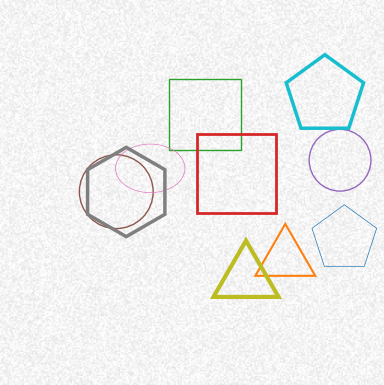[{"shape": "pentagon", "thickness": 0.5, "radius": 0.44, "center": [0.894, 0.38]}, {"shape": "triangle", "thickness": 1.5, "radius": 0.45, "center": [0.741, 0.329]}, {"shape": "square", "thickness": 1, "radius": 0.46, "center": [0.533, 0.703]}, {"shape": "square", "thickness": 2, "radius": 0.51, "center": [0.614, 0.549]}, {"shape": "circle", "thickness": 1, "radius": 0.4, "center": [0.883, 0.584]}, {"shape": "circle", "thickness": 1, "radius": 0.48, "center": [0.302, 0.502]}, {"shape": "oval", "thickness": 0.5, "radius": 0.45, "center": [0.39, 0.563]}, {"shape": "hexagon", "thickness": 2.5, "radius": 0.58, "center": [0.328, 0.501]}, {"shape": "triangle", "thickness": 3, "radius": 0.49, "center": [0.639, 0.278]}, {"shape": "pentagon", "thickness": 2.5, "radius": 0.53, "center": [0.844, 0.752]}]